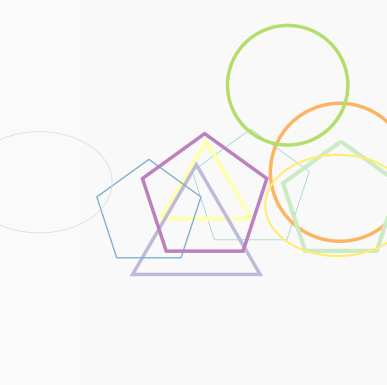[{"shape": "pentagon", "thickness": 0.5, "radius": 0.79, "center": [0.647, 0.506]}, {"shape": "triangle", "thickness": 3, "radius": 0.67, "center": [0.532, 0.499]}, {"shape": "triangle", "thickness": 2.5, "radius": 0.95, "center": [0.507, 0.382]}, {"shape": "pentagon", "thickness": 1, "radius": 0.71, "center": [0.384, 0.445]}, {"shape": "circle", "thickness": 2.5, "radius": 0.9, "center": [0.877, 0.553]}, {"shape": "circle", "thickness": 2.5, "radius": 0.78, "center": [0.742, 0.779]}, {"shape": "oval", "thickness": 0.5, "radius": 0.94, "center": [0.101, 0.527]}, {"shape": "pentagon", "thickness": 2.5, "radius": 0.84, "center": [0.528, 0.484]}, {"shape": "pentagon", "thickness": 3, "radius": 0.79, "center": [0.88, 0.476]}, {"shape": "oval", "thickness": 1.5, "radius": 0.94, "center": [0.872, 0.466]}]